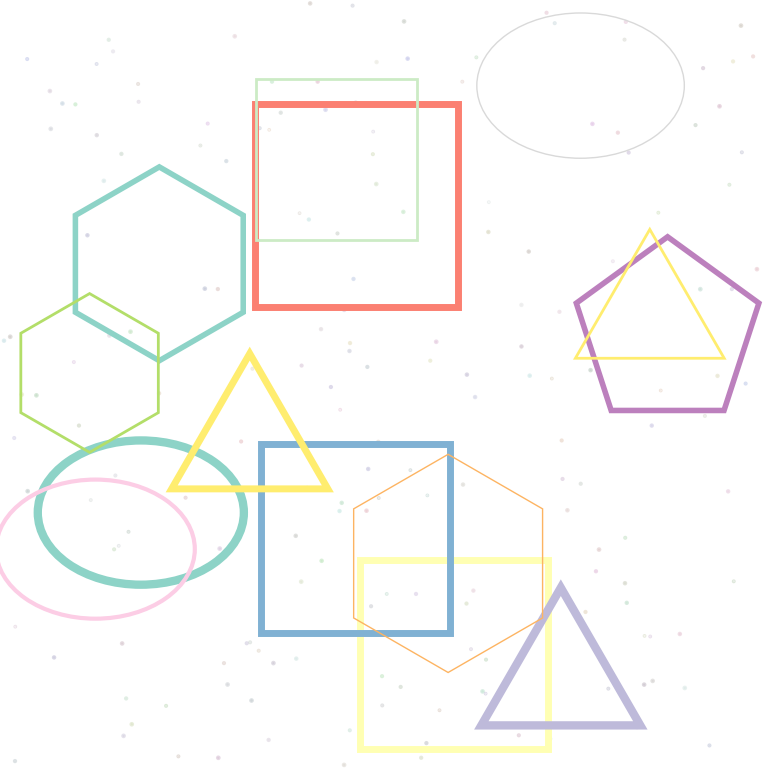[{"shape": "oval", "thickness": 3, "radius": 0.67, "center": [0.183, 0.334]}, {"shape": "hexagon", "thickness": 2, "radius": 0.63, "center": [0.207, 0.657]}, {"shape": "square", "thickness": 2.5, "radius": 0.61, "center": [0.589, 0.15]}, {"shape": "triangle", "thickness": 3, "radius": 0.6, "center": [0.728, 0.118]}, {"shape": "square", "thickness": 2.5, "radius": 0.66, "center": [0.463, 0.733]}, {"shape": "square", "thickness": 2.5, "radius": 0.61, "center": [0.461, 0.3]}, {"shape": "hexagon", "thickness": 0.5, "radius": 0.71, "center": [0.582, 0.268]}, {"shape": "hexagon", "thickness": 1, "radius": 0.52, "center": [0.116, 0.516]}, {"shape": "oval", "thickness": 1.5, "radius": 0.65, "center": [0.124, 0.287]}, {"shape": "oval", "thickness": 0.5, "radius": 0.67, "center": [0.754, 0.889]}, {"shape": "pentagon", "thickness": 2, "radius": 0.62, "center": [0.867, 0.568]}, {"shape": "square", "thickness": 1, "radius": 0.52, "center": [0.437, 0.793]}, {"shape": "triangle", "thickness": 2.5, "radius": 0.59, "center": [0.324, 0.424]}, {"shape": "triangle", "thickness": 1, "radius": 0.56, "center": [0.844, 0.591]}]